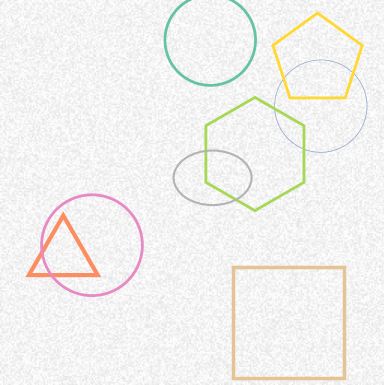[{"shape": "circle", "thickness": 2, "radius": 0.59, "center": [0.546, 0.896]}, {"shape": "triangle", "thickness": 3, "radius": 0.52, "center": [0.164, 0.337]}, {"shape": "circle", "thickness": 0.5, "radius": 0.6, "center": [0.833, 0.724]}, {"shape": "circle", "thickness": 2, "radius": 0.65, "center": [0.239, 0.363]}, {"shape": "hexagon", "thickness": 2, "radius": 0.74, "center": [0.662, 0.6]}, {"shape": "pentagon", "thickness": 2, "radius": 0.61, "center": [0.825, 0.844]}, {"shape": "square", "thickness": 2.5, "radius": 0.72, "center": [0.749, 0.162]}, {"shape": "oval", "thickness": 1.5, "radius": 0.51, "center": [0.552, 0.538]}]